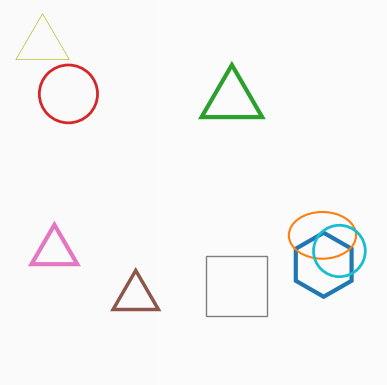[{"shape": "hexagon", "thickness": 3, "radius": 0.42, "center": [0.835, 0.312]}, {"shape": "oval", "thickness": 1.5, "radius": 0.43, "center": [0.832, 0.389]}, {"shape": "triangle", "thickness": 3, "radius": 0.45, "center": [0.598, 0.741]}, {"shape": "circle", "thickness": 2, "radius": 0.38, "center": [0.177, 0.756]}, {"shape": "triangle", "thickness": 2.5, "radius": 0.34, "center": [0.35, 0.23]}, {"shape": "triangle", "thickness": 3, "radius": 0.34, "center": [0.14, 0.348]}, {"shape": "square", "thickness": 1, "radius": 0.39, "center": [0.611, 0.257]}, {"shape": "triangle", "thickness": 0.5, "radius": 0.4, "center": [0.11, 0.885]}, {"shape": "circle", "thickness": 2, "radius": 0.33, "center": [0.876, 0.348]}]